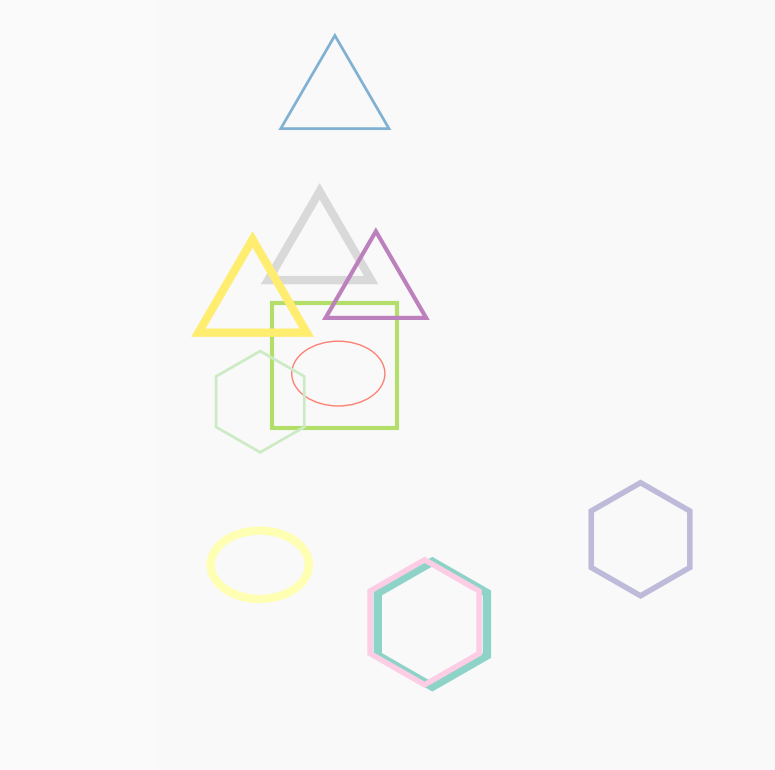[{"shape": "hexagon", "thickness": 3, "radius": 0.41, "center": [0.558, 0.189]}, {"shape": "oval", "thickness": 3, "radius": 0.32, "center": [0.335, 0.266]}, {"shape": "hexagon", "thickness": 2, "radius": 0.37, "center": [0.827, 0.3]}, {"shape": "oval", "thickness": 0.5, "radius": 0.3, "center": [0.437, 0.515]}, {"shape": "triangle", "thickness": 1, "radius": 0.4, "center": [0.432, 0.873]}, {"shape": "square", "thickness": 1.5, "radius": 0.4, "center": [0.431, 0.526]}, {"shape": "hexagon", "thickness": 2, "radius": 0.41, "center": [0.548, 0.192]}, {"shape": "triangle", "thickness": 3, "radius": 0.38, "center": [0.412, 0.675]}, {"shape": "triangle", "thickness": 1.5, "radius": 0.37, "center": [0.485, 0.625]}, {"shape": "hexagon", "thickness": 1, "radius": 0.33, "center": [0.336, 0.478]}, {"shape": "triangle", "thickness": 3, "radius": 0.4, "center": [0.326, 0.608]}]